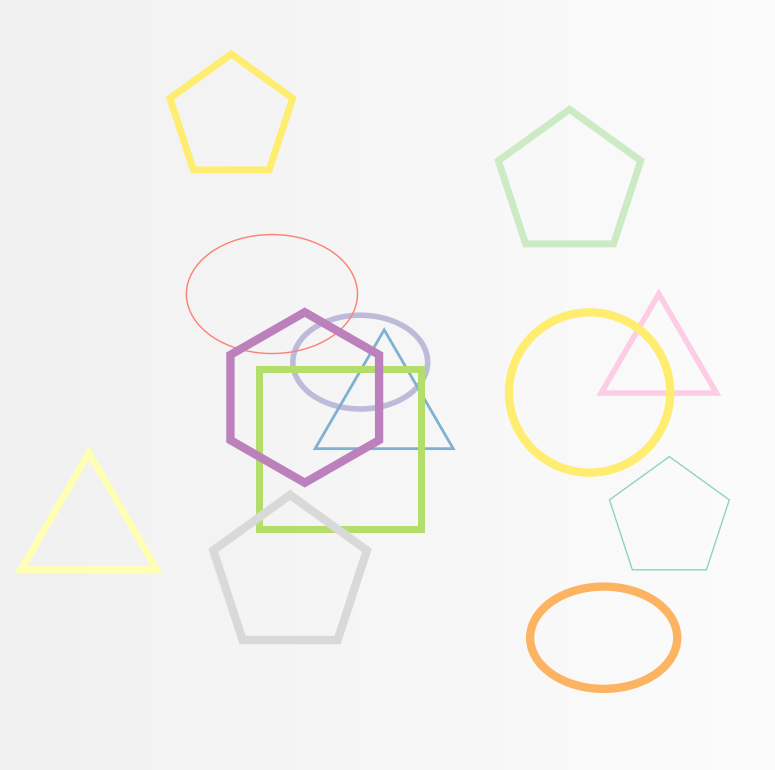[{"shape": "pentagon", "thickness": 0.5, "radius": 0.41, "center": [0.864, 0.326]}, {"shape": "triangle", "thickness": 2.5, "radius": 0.51, "center": [0.115, 0.311]}, {"shape": "oval", "thickness": 2, "radius": 0.43, "center": [0.465, 0.53]}, {"shape": "oval", "thickness": 0.5, "radius": 0.55, "center": [0.351, 0.618]}, {"shape": "triangle", "thickness": 1, "radius": 0.51, "center": [0.496, 0.469]}, {"shape": "oval", "thickness": 3, "radius": 0.47, "center": [0.779, 0.172]}, {"shape": "square", "thickness": 2.5, "radius": 0.52, "center": [0.439, 0.417]}, {"shape": "triangle", "thickness": 2, "radius": 0.43, "center": [0.85, 0.532]}, {"shape": "pentagon", "thickness": 3, "radius": 0.52, "center": [0.374, 0.253]}, {"shape": "hexagon", "thickness": 3, "radius": 0.55, "center": [0.393, 0.484]}, {"shape": "pentagon", "thickness": 2.5, "radius": 0.48, "center": [0.735, 0.761]}, {"shape": "circle", "thickness": 3, "radius": 0.52, "center": [0.761, 0.49]}, {"shape": "pentagon", "thickness": 2.5, "radius": 0.42, "center": [0.298, 0.847]}]